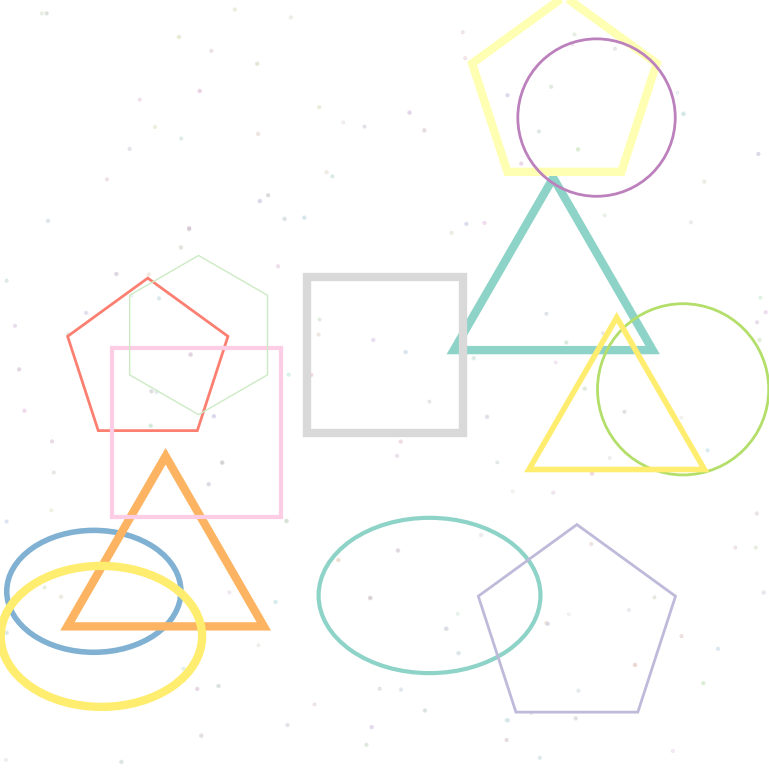[{"shape": "oval", "thickness": 1.5, "radius": 0.72, "center": [0.558, 0.227]}, {"shape": "triangle", "thickness": 3, "radius": 0.75, "center": [0.718, 0.62]}, {"shape": "pentagon", "thickness": 3, "radius": 0.63, "center": [0.733, 0.879]}, {"shape": "pentagon", "thickness": 1, "radius": 0.67, "center": [0.749, 0.184]}, {"shape": "pentagon", "thickness": 1, "radius": 0.55, "center": [0.192, 0.529]}, {"shape": "oval", "thickness": 2, "radius": 0.57, "center": [0.122, 0.232]}, {"shape": "triangle", "thickness": 3, "radius": 0.74, "center": [0.215, 0.26]}, {"shape": "circle", "thickness": 1, "radius": 0.56, "center": [0.887, 0.494]}, {"shape": "square", "thickness": 1.5, "radius": 0.55, "center": [0.255, 0.438]}, {"shape": "square", "thickness": 3, "radius": 0.51, "center": [0.5, 0.539]}, {"shape": "circle", "thickness": 1, "radius": 0.51, "center": [0.775, 0.847]}, {"shape": "hexagon", "thickness": 0.5, "radius": 0.52, "center": [0.258, 0.565]}, {"shape": "triangle", "thickness": 2, "radius": 0.66, "center": [0.801, 0.456]}, {"shape": "oval", "thickness": 3, "radius": 0.65, "center": [0.132, 0.174]}]